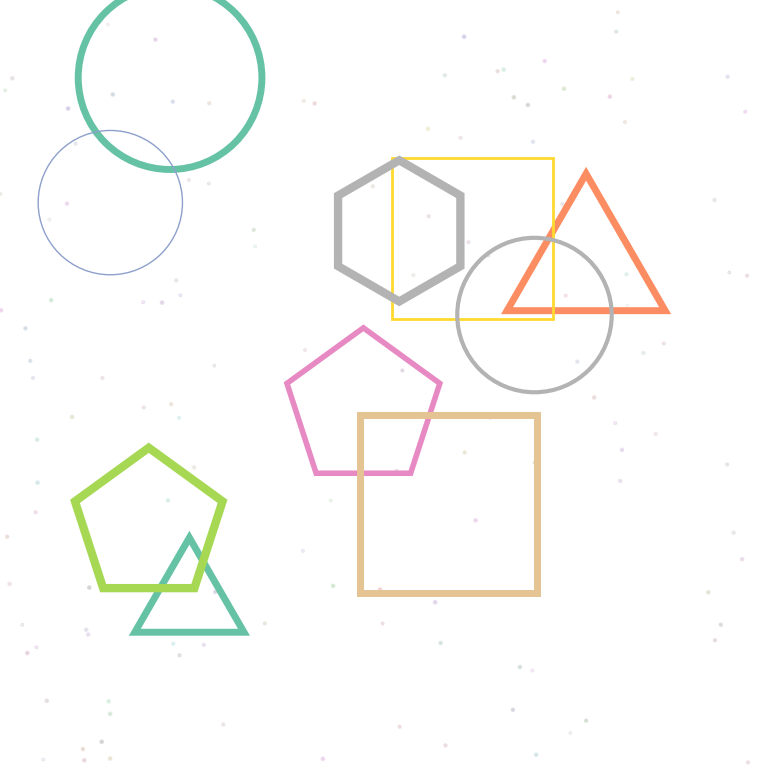[{"shape": "circle", "thickness": 2.5, "radius": 0.6, "center": [0.221, 0.899]}, {"shape": "triangle", "thickness": 2.5, "radius": 0.41, "center": [0.246, 0.22]}, {"shape": "triangle", "thickness": 2.5, "radius": 0.59, "center": [0.761, 0.656]}, {"shape": "circle", "thickness": 0.5, "radius": 0.47, "center": [0.143, 0.737]}, {"shape": "pentagon", "thickness": 2, "radius": 0.52, "center": [0.472, 0.47]}, {"shape": "pentagon", "thickness": 3, "radius": 0.5, "center": [0.193, 0.318]}, {"shape": "square", "thickness": 1, "radius": 0.52, "center": [0.614, 0.69]}, {"shape": "square", "thickness": 2.5, "radius": 0.58, "center": [0.582, 0.346]}, {"shape": "hexagon", "thickness": 3, "radius": 0.46, "center": [0.518, 0.7]}, {"shape": "circle", "thickness": 1.5, "radius": 0.5, "center": [0.694, 0.591]}]